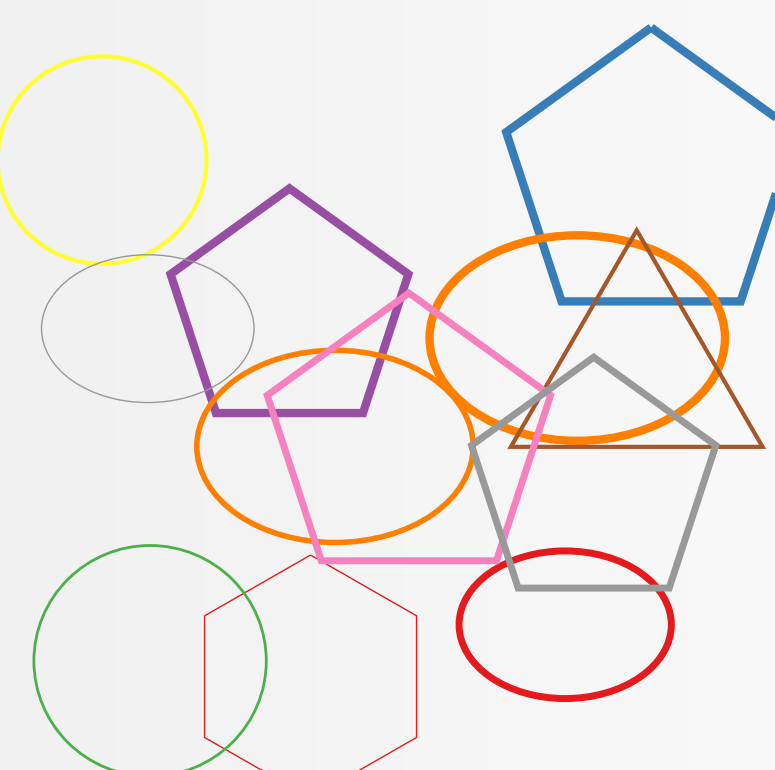[{"shape": "oval", "thickness": 2.5, "radius": 0.68, "center": [0.729, 0.189]}, {"shape": "hexagon", "thickness": 0.5, "radius": 0.79, "center": [0.401, 0.121]}, {"shape": "pentagon", "thickness": 3, "radius": 0.98, "center": [0.84, 0.768]}, {"shape": "circle", "thickness": 1, "radius": 0.75, "center": [0.194, 0.142]}, {"shape": "pentagon", "thickness": 3, "radius": 0.81, "center": [0.374, 0.594]}, {"shape": "oval", "thickness": 3, "radius": 0.95, "center": [0.745, 0.561]}, {"shape": "oval", "thickness": 2, "radius": 0.89, "center": [0.432, 0.42]}, {"shape": "circle", "thickness": 1.5, "radius": 0.67, "center": [0.132, 0.792]}, {"shape": "triangle", "thickness": 1.5, "radius": 0.94, "center": [0.822, 0.513]}, {"shape": "pentagon", "thickness": 2.5, "radius": 0.96, "center": [0.528, 0.427]}, {"shape": "oval", "thickness": 0.5, "radius": 0.69, "center": [0.191, 0.573]}, {"shape": "pentagon", "thickness": 2.5, "radius": 0.83, "center": [0.766, 0.37]}]